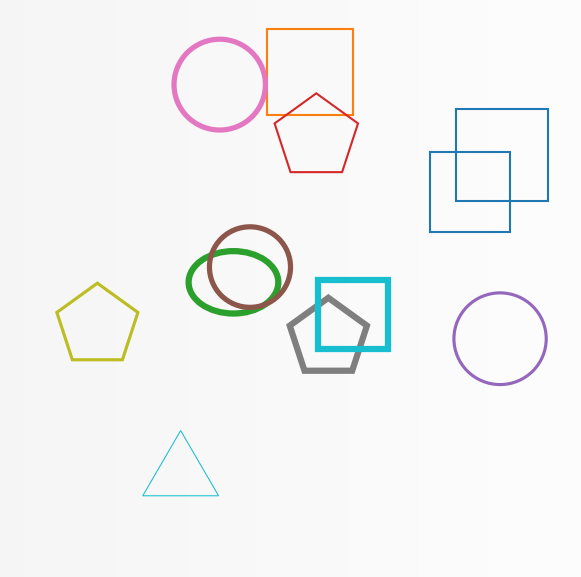[{"shape": "square", "thickness": 1, "radius": 0.4, "center": [0.863, 0.731]}, {"shape": "square", "thickness": 1, "radius": 0.35, "center": [0.808, 0.667]}, {"shape": "square", "thickness": 1, "radius": 0.37, "center": [0.533, 0.874]}, {"shape": "oval", "thickness": 3, "radius": 0.39, "center": [0.402, 0.51]}, {"shape": "pentagon", "thickness": 1, "radius": 0.38, "center": [0.544, 0.762]}, {"shape": "circle", "thickness": 1.5, "radius": 0.4, "center": [0.86, 0.413]}, {"shape": "circle", "thickness": 2.5, "radius": 0.35, "center": [0.43, 0.537]}, {"shape": "circle", "thickness": 2.5, "radius": 0.39, "center": [0.378, 0.853]}, {"shape": "pentagon", "thickness": 3, "radius": 0.35, "center": [0.565, 0.414]}, {"shape": "pentagon", "thickness": 1.5, "radius": 0.37, "center": [0.168, 0.435]}, {"shape": "square", "thickness": 3, "radius": 0.3, "center": [0.607, 0.455]}, {"shape": "triangle", "thickness": 0.5, "radius": 0.38, "center": [0.311, 0.178]}]